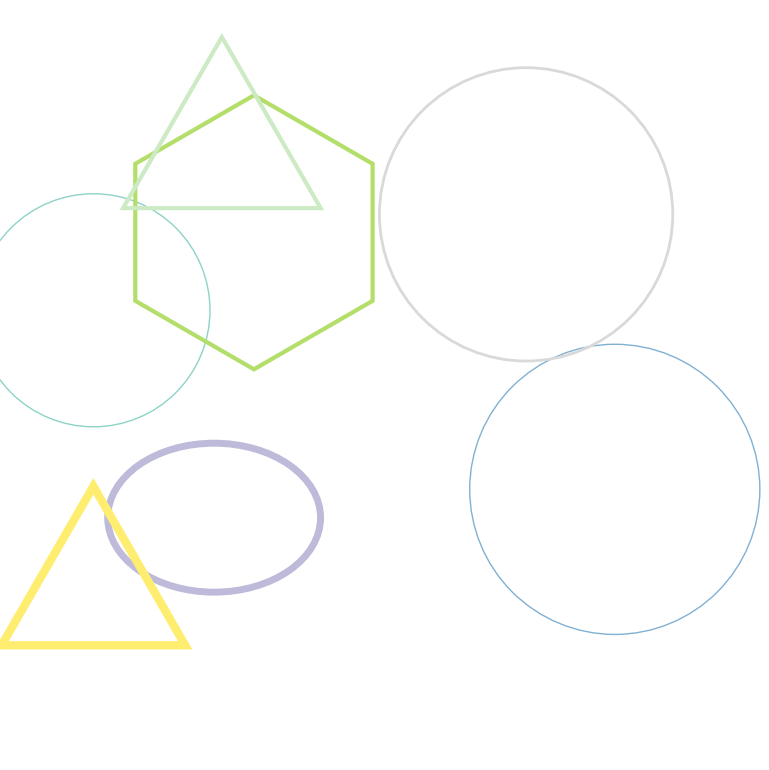[{"shape": "circle", "thickness": 0.5, "radius": 0.76, "center": [0.121, 0.597]}, {"shape": "oval", "thickness": 2.5, "radius": 0.69, "center": [0.278, 0.328]}, {"shape": "circle", "thickness": 0.5, "radius": 0.94, "center": [0.798, 0.364]}, {"shape": "hexagon", "thickness": 1.5, "radius": 0.89, "center": [0.33, 0.698]}, {"shape": "circle", "thickness": 1, "radius": 0.95, "center": [0.683, 0.722]}, {"shape": "triangle", "thickness": 1.5, "radius": 0.74, "center": [0.288, 0.804]}, {"shape": "triangle", "thickness": 3, "radius": 0.69, "center": [0.121, 0.231]}]